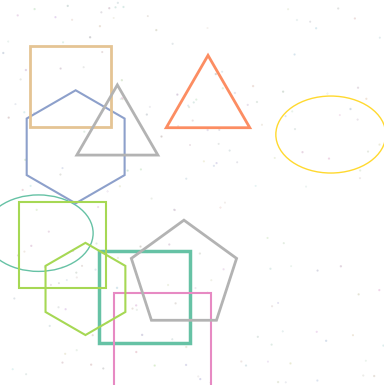[{"shape": "square", "thickness": 2.5, "radius": 0.59, "center": [0.376, 0.228]}, {"shape": "oval", "thickness": 1, "radius": 0.71, "center": [0.1, 0.394]}, {"shape": "triangle", "thickness": 2, "radius": 0.63, "center": [0.54, 0.731]}, {"shape": "hexagon", "thickness": 1.5, "radius": 0.73, "center": [0.196, 0.619]}, {"shape": "square", "thickness": 1.5, "radius": 0.63, "center": [0.422, 0.113]}, {"shape": "square", "thickness": 1.5, "radius": 0.56, "center": [0.163, 0.364]}, {"shape": "hexagon", "thickness": 1.5, "radius": 0.6, "center": [0.222, 0.25]}, {"shape": "oval", "thickness": 1, "radius": 0.71, "center": [0.859, 0.651]}, {"shape": "square", "thickness": 2, "radius": 0.53, "center": [0.183, 0.775]}, {"shape": "pentagon", "thickness": 2, "radius": 0.72, "center": [0.478, 0.284]}, {"shape": "triangle", "thickness": 2, "radius": 0.61, "center": [0.305, 0.658]}]